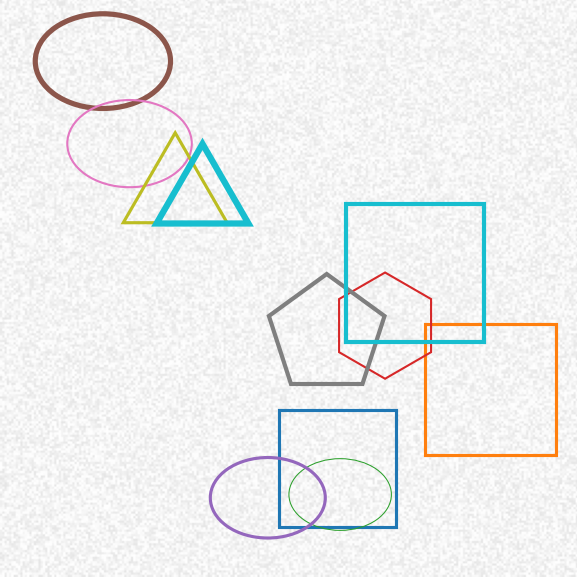[{"shape": "square", "thickness": 1.5, "radius": 0.51, "center": [0.584, 0.188]}, {"shape": "square", "thickness": 1.5, "radius": 0.57, "center": [0.849, 0.324]}, {"shape": "oval", "thickness": 0.5, "radius": 0.44, "center": [0.589, 0.143]}, {"shape": "hexagon", "thickness": 1, "radius": 0.46, "center": [0.667, 0.435]}, {"shape": "oval", "thickness": 1.5, "radius": 0.5, "center": [0.464, 0.137]}, {"shape": "oval", "thickness": 2.5, "radius": 0.59, "center": [0.178, 0.893]}, {"shape": "oval", "thickness": 1, "radius": 0.54, "center": [0.224, 0.75]}, {"shape": "pentagon", "thickness": 2, "radius": 0.53, "center": [0.566, 0.419]}, {"shape": "triangle", "thickness": 1.5, "radius": 0.52, "center": [0.303, 0.665]}, {"shape": "triangle", "thickness": 3, "radius": 0.46, "center": [0.351, 0.658]}, {"shape": "square", "thickness": 2, "radius": 0.6, "center": [0.718, 0.527]}]